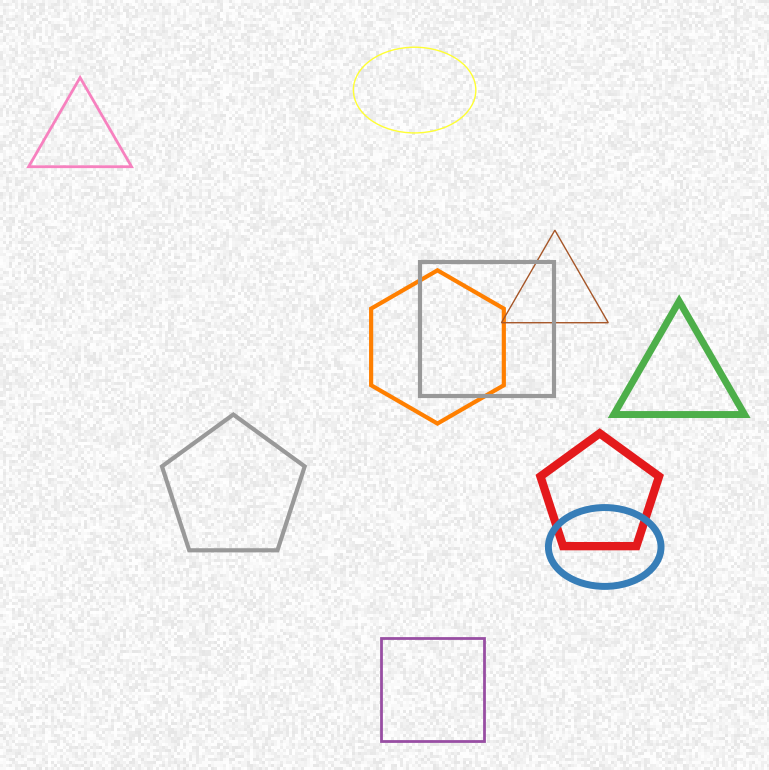[{"shape": "pentagon", "thickness": 3, "radius": 0.4, "center": [0.779, 0.356]}, {"shape": "oval", "thickness": 2.5, "radius": 0.37, "center": [0.785, 0.29]}, {"shape": "triangle", "thickness": 2.5, "radius": 0.49, "center": [0.882, 0.511]}, {"shape": "square", "thickness": 1, "radius": 0.33, "center": [0.562, 0.104]}, {"shape": "hexagon", "thickness": 1.5, "radius": 0.5, "center": [0.568, 0.549]}, {"shape": "oval", "thickness": 0.5, "radius": 0.4, "center": [0.538, 0.883]}, {"shape": "triangle", "thickness": 0.5, "radius": 0.4, "center": [0.721, 0.621]}, {"shape": "triangle", "thickness": 1, "radius": 0.39, "center": [0.104, 0.822]}, {"shape": "square", "thickness": 1.5, "radius": 0.44, "center": [0.632, 0.573]}, {"shape": "pentagon", "thickness": 1.5, "radius": 0.49, "center": [0.303, 0.364]}]